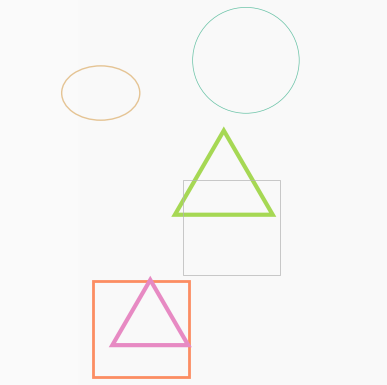[{"shape": "circle", "thickness": 0.5, "radius": 0.69, "center": [0.635, 0.843]}, {"shape": "square", "thickness": 2, "radius": 0.62, "center": [0.363, 0.144]}, {"shape": "triangle", "thickness": 3, "radius": 0.57, "center": [0.388, 0.16]}, {"shape": "triangle", "thickness": 3, "radius": 0.73, "center": [0.578, 0.515]}, {"shape": "oval", "thickness": 1, "radius": 0.5, "center": [0.26, 0.758]}, {"shape": "square", "thickness": 0.5, "radius": 0.62, "center": [0.597, 0.41]}]